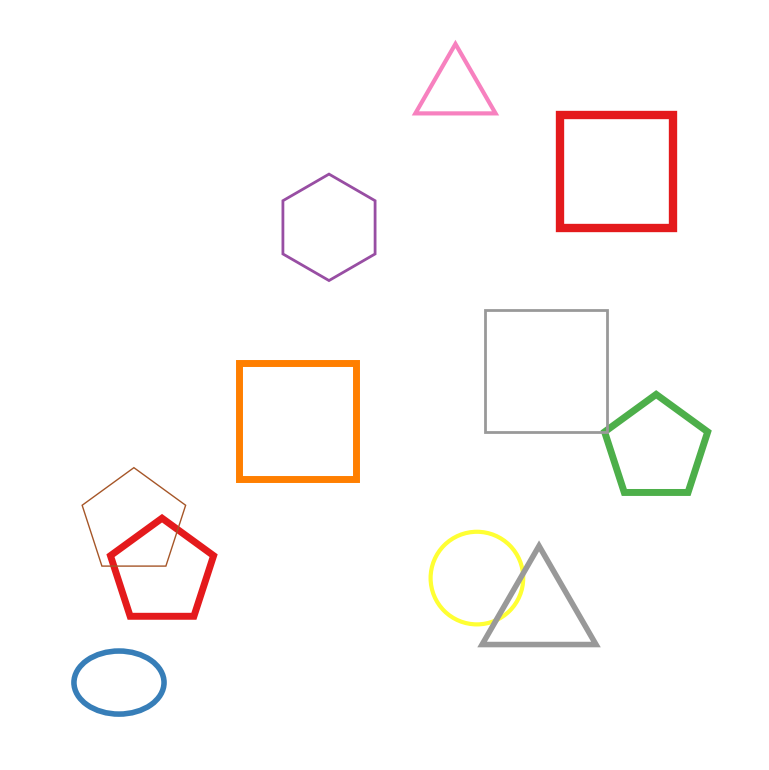[{"shape": "square", "thickness": 3, "radius": 0.37, "center": [0.801, 0.778]}, {"shape": "pentagon", "thickness": 2.5, "radius": 0.35, "center": [0.21, 0.257]}, {"shape": "oval", "thickness": 2, "radius": 0.29, "center": [0.155, 0.114]}, {"shape": "pentagon", "thickness": 2.5, "radius": 0.35, "center": [0.852, 0.417]}, {"shape": "hexagon", "thickness": 1, "radius": 0.35, "center": [0.427, 0.705]}, {"shape": "square", "thickness": 2.5, "radius": 0.38, "center": [0.386, 0.453]}, {"shape": "circle", "thickness": 1.5, "radius": 0.3, "center": [0.619, 0.249]}, {"shape": "pentagon", "thickness": 0.5, "radius": 0.35, "center": [0.174, 0.322]}, {"shape": "triangle", "thickness": 1.5, "radius": 0.3, "center": [0.592, 0.883]}, {"shape": "triangle", "thickness": 2, "radius": 0.43, "center": [0.7, 0.206]}, {"shape": "square", "thickness": 1, "radius": 0.4, "center": [0.709, 0.518]}]